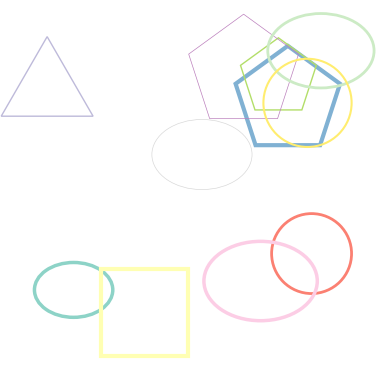[{"shape": "oval", "thickness": 2.5, "radius": 0.51, "center": [0.191, 0.247]}, {"shape": "square", "thickness": 3, "radius": 0.56, "center": [0.375, 0.188]}, {"shape": "triangle", "thickness": 1, "radius": 0.69, "center": [0.122, 0.767]}, {"shape": "circle", "thickness": 2, "radius": 0.52, "center": [0.809, 0.341]}, {"shape": "pentagon", "thickness": 3, "radius": 0.71, "center": [0.748, 0.738]}, {"shape": "pentagon", "thickness": 1, "radius": 0.52, "center": [0.723, 0.798]}, {"shape": "oval", "thickness": 2.5, "radius": 0.74, "center": [0.677, 0.27]}, {"shape": "oval", "thickness": 0.5, "radius": 0.65, "center": [0.525, 0.599]}, {"shape": "pentagon", "thickness": 0.5, "radius": 0.75, "center": [0.633, 0.813]}, {"shape": "oval", "thickness": 2, "radius": 0.69, "center": [0.834, 0.868]}, {"shape": "circle", "thickness": 1.5, "radius": 0.57, "center": [0.799, 0.733]}]